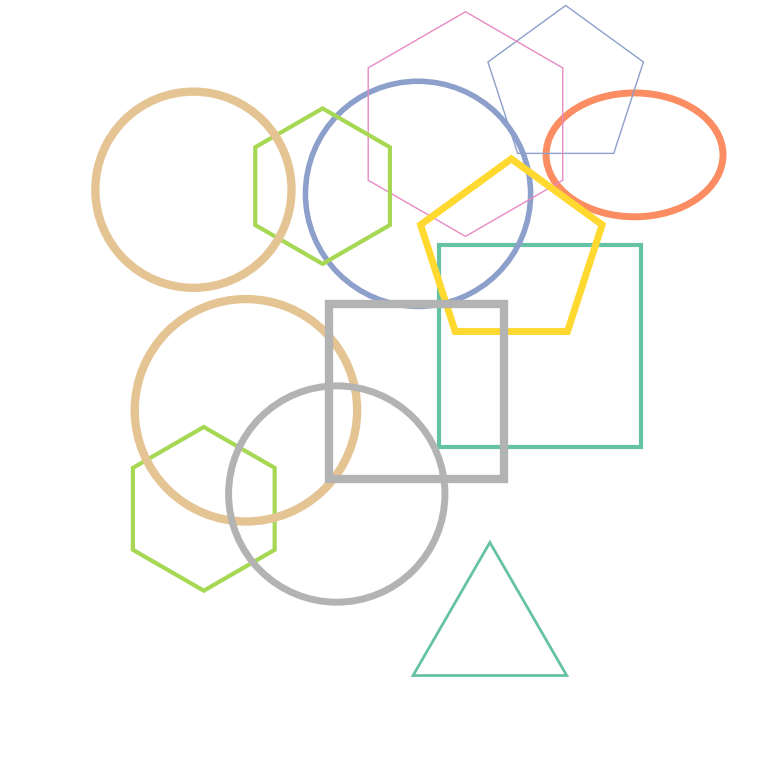[{"shape": "triangle", "thickness": 1, "radius": 0.58, "center": [0.636, 0.18]}, {"shape": "square", "thickness": 1.5, "radius": 0.66, "center": [0.702, 0.551]}, {"shape": "oval", "thickness": 2.5, "radius": 0.57, "center": [0.824, 0.799]}, {"shape": "pentagon", "thickness": 0.5, "radius": 0.53, "center": [0.735, 0.887]}, {"shape": "circle", "thickness": 2, "radius": 0.73, "center": [0.543, 0.748]}, {"shape": "hexagon", "thickness": 0.5, "radius": 0.73, "center": [0.605, 0.839]}, {"shape": "hexagon", "thickness": 1.5, "radius": 0.5, "center": [0.419, 0.758]}, {"shape": "hexagon", "thickness": 1.5, "radius": 0.53, "center": [0.265, 0.339]}, {"shape": "pentagon", "thickness": 2.5, "radius": 0.62, "center": [0.664, 0.67]}, {"shape": "circle", "thickness": 3, "radius": 0.64, "center": [0.251, 0.754]}, {"shape": "circle", "thickness": 3, "radius": 0.72, "center": [0.319, 0.467]}, {"shape": "square", "thickness": 3, "radius": 0.57, "center": [0.541, 0.491]}, {"shape": "circle", "thickness": 2.5, "radius": 0.7, "center": [0.437, 0.358]}]